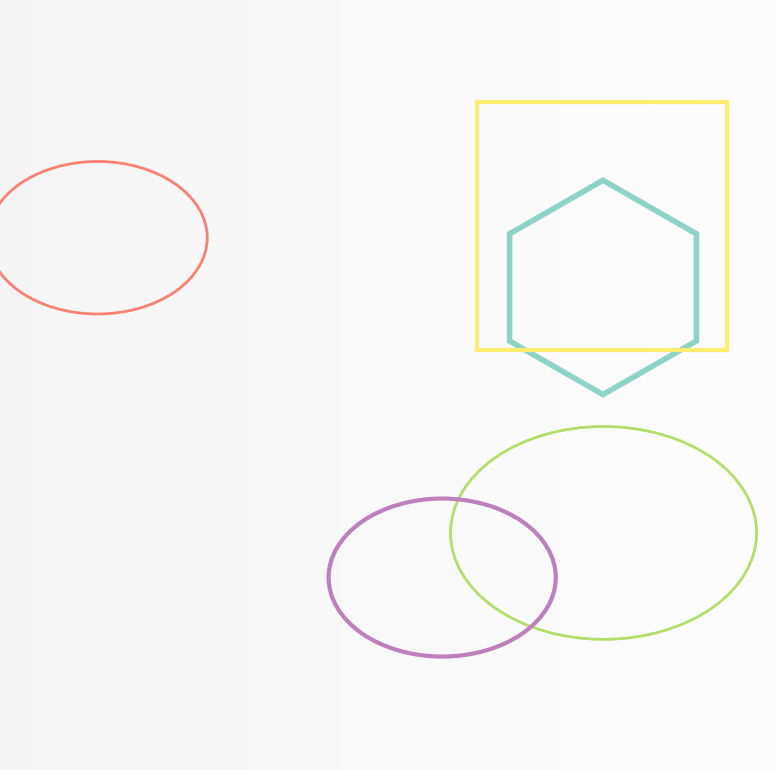[{"shape": "hexagon", "thickness": 2, "radius": 0.7, "center": [0.778, 0.627]}, {"shape": "oval", "thickness": 1, "radius": 0.71, "center": [0.126, 0.691]}, {"shape": "oval", "thickness": 1, "radius": 0.99, "center": [0.779, 0.308]}, {"shape": "oval", "thickness": 1.5, "radius": 0.73, "center": [0.571, 0.25]}, {"shape": "square", "thickness": 1.5, "radius": 0.81, "center": [0.777, 0.706]}]